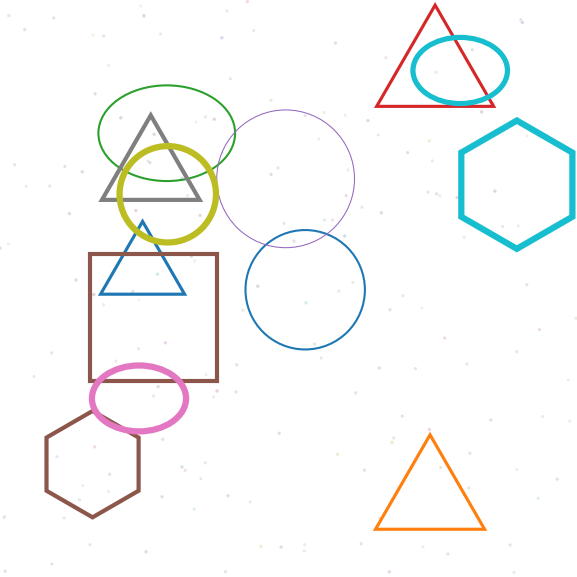[{"shape": "circle", "thickness": 1, "radius": 0.52, "center": [0.528, 0.497]}, {"shape": "triangle", "thickness": 1.5, "radius": 0.42, "center": [0.247, 0.532]}, {"shape": "triangle", "thickness": 1.5, "radius": 0.55, "center": [0.745, 0.137]}, {"shape": "oval", "thickness": 1, "radius": 0.59, "center": [0.289, 0.768]}, {"shape": "triangle", "thickness": 1.5, "radius": 0.58, "center": [0.753, 0.873]}, {"shape": "circle", "thickness": 0.5, "radius": 0.6, "center": [0.495, 0.69]}, {"shape": "hexagon", "thickness": 2, "radius": 0.46, "center": [0.16, 0.195]}, {"shape": "square", "thickness": 2, "radius": 0.55, "center": [0.266, 0.449]}, {"shape": "oval", "thickness": 3, "radius": 0.41, "center": [0.241, 0.309]}, {"shape": "triangle", "thickness": 2, "radius": 0.49, "center": [0.261, 0.702]}, {"shape": "circle", "thickness": 3, "radius": 0.42, "center": [0.29, 0.663]}, {"shape": "hexagon", "thickness": 3, "radius": 0.56, "center": [0.895, 0.679]}, {"shape": "oval", "thickness": 2.5, "radius": 0.41, "center": [0.797, 0.877]}]